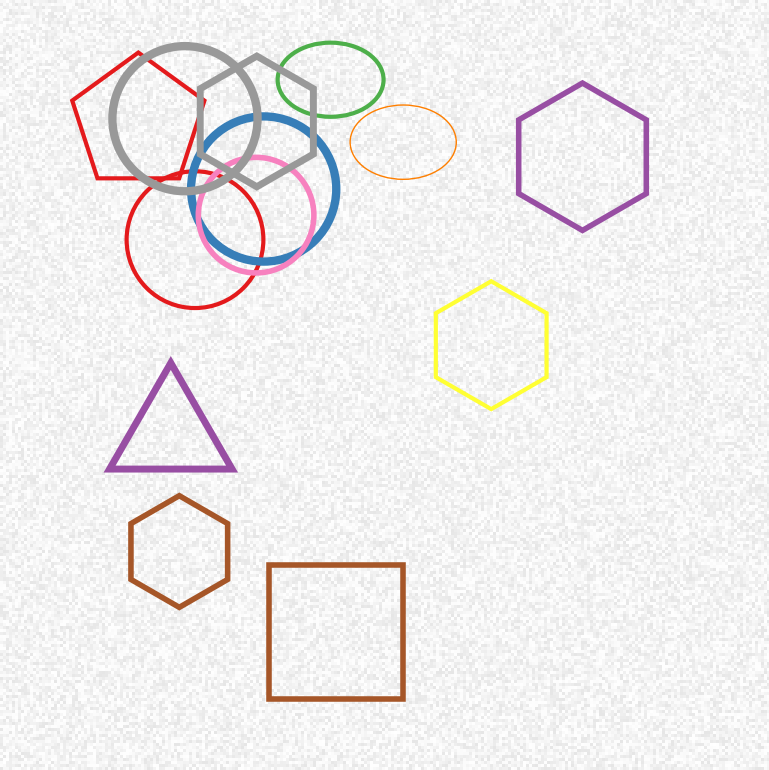[{"shape": "circle", "thickness": 1.5, "radius": 0.44, "center": [0.253, 0.689]}, {"shape": "pentagon", "thickness": 1.5, "radius": 0.45, "center": [0.18, 0.841]}, {"shape": "circle", "thickness": 3, "radius": 0.47, "center": [0.342, 0.755]}, {"shape": "oval", "thickness": 1.5, "radius": 0.34, "center": [0.429, 0.896]}, {"shape": "triangle", "thickness": 2.5, "radius": 0.46, "center": [0.222, 0.437]}, {"shape": "hexagon", "thickness": 2, "radius": 0.48, "center": [0.756, 0.796]}, {"shape": "oval", "thickness": 0.5, "radius": 0.34, "center": [0.524, 0.815]}, {"shape": "hexagon", "thickness": 1.5, "radius": 0.42, "center": [0.638, 0.552]}, {"shape": "hexagon", "thickness": 2, "radius": 0.36, "center": [0.233, 0.284]}, {"shape": "square", "thickness": 2, "radius": 0.44, "center": [0.436, 0.18]}, {"shape": "circle", "thickness": 2, "radius": 0.38, "center": [0.333, 0.721]}, {"shape": "hexagon", "thickness": 2.5, "radius": 0.42, "center": [0.333, 0.842]}, {"shape": "circle", "thickness": 3, "radius": 0.47, "center": [0.24, 0.846]}]